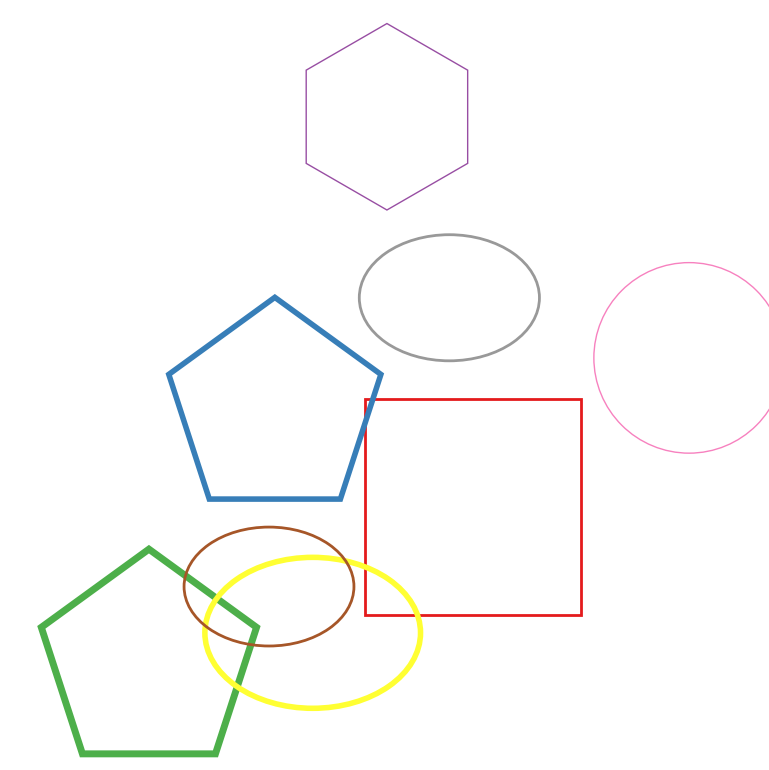[{"shape": "square", "thickness": 1, "radius": 0.7, "center": [0.614, 0.341]}, {"shape": "pentagon", "thickness": 2, "radius": 0.72, "center": [0.357, 0.469]}, {"shape": "pentagon", "thickness": 2.5, "radius": 0.73, "center": [0.193, 0.14]}, {"shape": "hexagon", "thickness": 0.5, "radius": 0.61, "center": [0.503, 0.848]}, {"shape": "oval", "thickness": 2, "radius": 0.7, "center": [0.406, 0.178]}, {"shape": "oval", "thickness": 1, "radius": 0.55, "center": [0.349, 0.238]}, {"shape": "circle", "thickness": 0.5, "radius": 0.62, "center": [0.895, 0.535]}, {"shape": "oval", "thickness": 1, "radius": 0.58, "center": [0.584, 0.613]}]